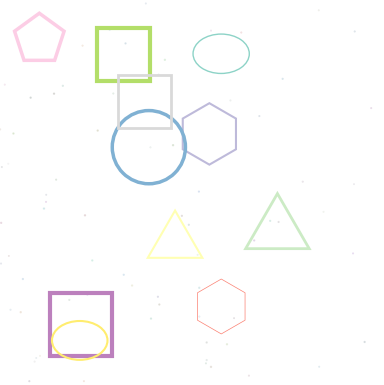[{"shape": "oval", "thickness": 1, "radius": 0.37, "center": [0.574, 0.86]}, {"shape": "triangle", "thickness": 1.5, "radius": 0.41, "center": [0.455, 0.371]}, {"shape": "hexagon", "thickness": 1.5, "radius": 0.4, "center": [0.544, 0.652]}, {"shape": "hexagon", "thickness": 0.5, "radius": 0.36, "center": [0.575, 0.204]}, {"shape": "circle", "thickness": 2.5, "radius": 0.48, "center": [0.387, 0.618]}, {"shape": "square", "thickness": 3, "radius": 0.35, "center": [0.32, 0.859]}, {"shape": "pentagon", "thickness": 2.5, "radius": 0.34, "center": [0.102, 0.898]}, {"shape": "square", "thickness": 2, "radius": 0.34, "center": [0.376, 0.737]}, {"shape": "square", "thickness": 3, "radius": 0.4, "center": [0.21, 0.157]}, {"shape": "triangle", "thickness": 2, "radius": 0.48, "center": [0.721, 0.402]}, {"shape": "oval", "thickness": 1.5, "radius": 0.36, "center": [0.207, 0.116]}]